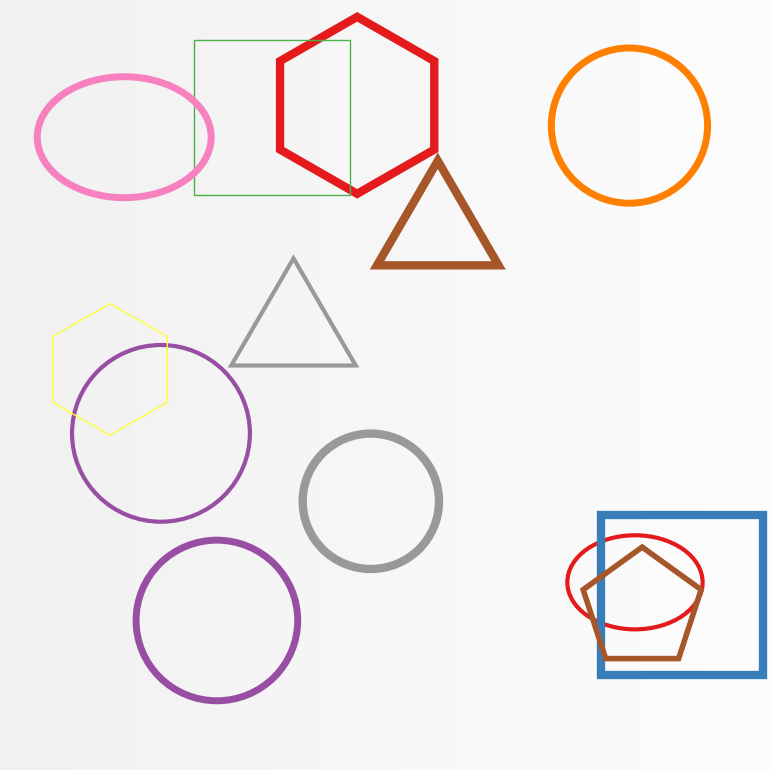[{"shape": "oval", "thickness": 1.5, "radius": 0.44, "center": [0.819, 0.244]}, {"shape": "hexagon", "thickness": 3, "radius": 0.57, "center": [0.461, 0.863]}, {"shape": "square", "thickness": 3, "radius": 0.52, "center": [0.88, 0.227]}, {"shape": "square", "thickness": 0.5, "radius": 0.5, "center": [0.351, 0.847]}, {"shape": "circle", "thickness": 1.5, "radius": 0.57, "center": [0.208, 0.437]}, {"shape": "circle", "thickness": 2.5, "radius": 0.52, "center": [0.28, 0.194]}, {"shape": "circle", "thickness": 2.5, "radius": 0.5, "center": [0.812, 0.837]}, {"shape": "hexagon", "thickness": 0.5, "radius": 0.43, "center": [0.142, 0.52]}, {"shape": "triangle", "thickness": 3, "radius": 0.45, "center": [0.565, 0.701]}, {"shape": "pentagon", "thickness": 2, "radius": 0.4, "center": [0.829, 0.209]}, {"shape": "oval", "thickness": 2.5, "radius": 0.56, "center": [0.16, 0.822]}, {"shape": "circle", "thickness": 3, "radius": 0.44, "center": [0.479, 0.349]}, {"shape": "triangle", "thickness": 1.5, "radius": 0.46, "center": [0.379, 0.572]}]